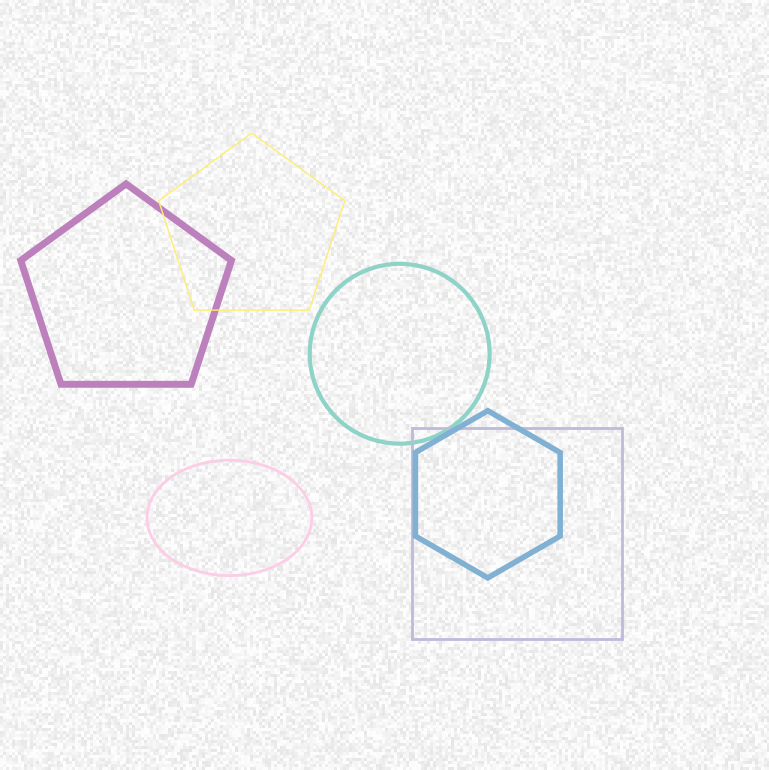[{"shape": "circle", "thickness": 1.5, "radius": 0.58, "center": [0.519, 0.541]}, {"shape": "square", "thickness": 1, "radius": 0.68, "center": [0.671, 0.307]}, {"shape": "hexagon", "thickness": 2, "radius": 0.54, "center": [0.633, 0.358]}, {"shape": "oval", "thickness": 1, "radius": 0.54, "center": [0.298, 0.327]}, {"shape": "pentagon", "thickness": 2.5, "radius": 0.72, "center": [0.164, 0.617]}, {"shape": "pentagon", "thickness": 0.5, "radius": 0.64, "center": [0.327, 0.7]}]